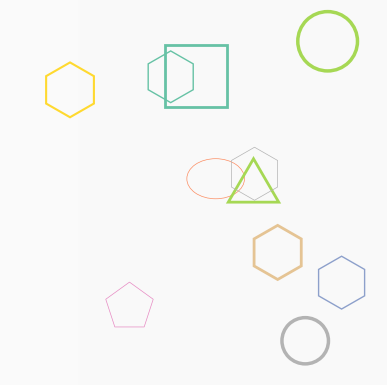[{"shape": "hexagon", "thickness": 1, "radius": 0.34, "center": [0.441, 0.801]}, {"shape": "square", "thickness": 2, "radius": 0.4, "center": [0.505, 0.802]}, {"shape": "oval", "thickness": 0.5, "radius": 0.37, "center": [0.557, 0.536]}, {"shape": "hexagon", "thickness": 1, "radius": 0.34, "center": [0.882, 0.266]}, {"shape": "pentagon", "thickness": 0.5, "radius": 0.32, "center": [0.334, 0.203]}, {"shape": "circle", "thickness": 2.5, "radius": 0.39, "center": [0.846, 0.893]}, {"shape": "triangle", "thickness": 2, "radius": 0.38, "center": [0.654, 0.512]}, {"shape": "hexagon", "thickness": 1.5, "radius": 0.36, "center": [0.181, 0.767]}, {"shape": "hexagon", "thickness": 2, "radius": 0.35, "center": [0.717, 0.344]}, {"shape": "circle", "thickness": 2.5, "radius": 0.3, "center": [0.788, 0.115]}, {"shape": "hexagon", "thickness": 0.5, "radius": 0.34, "center": [0.657, 0.549]}]